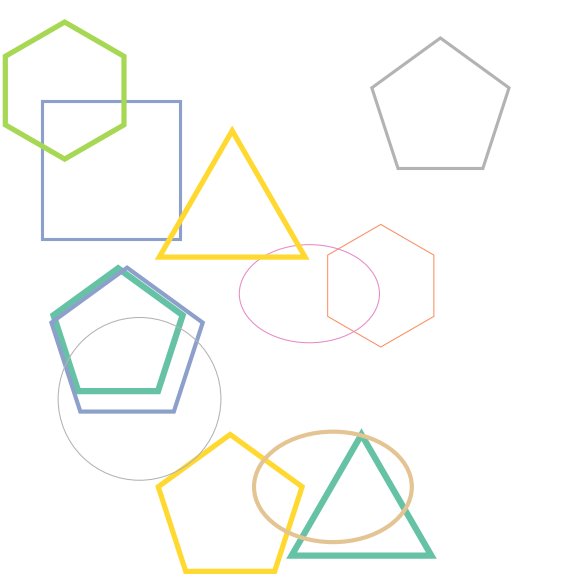[{"shape": "triangle", "thickness": 3, "radius": 0.7, "center": [0.626, 0.107]}, {"shape": "pentagon", "thickness": 3, "radius": 0.59, "center": [0.205, 0.417]}, {"shape": "hexagon", "thickness": 0.5, "radius": 0.53, "center": [0.659, 0.504]}, {"shape": "square", "thickness": 1.5, "radius": 0.6, "center": [0.192, 0.705]}, {"shape": "pentagon", "thickness": 2, "radius": 0.69, "center": [0.22, 0.398]}, {"shape": "oval", "thickness": 0.5, "radius": 0.61, "center": [0.536, 0.491]}, {"shape": "hexagon", "thickness": 2.5, "radius": 0.59, "center": [0.112, 0.842]}, {"shape": "pentagon", "thickness": 2.5, "radius": 0.65, "center": [0.399, 0.116]}, {"shape": "triangle", "thickness": 2.5, "radius": 0.73, "center": [0.402, 0.627]}, {"shape": "oval", "thickness": 2, "radius": 0.68, "center": [0.576, 0.156]}, {"shape": "pentagon", "thickness": 1.5, "radius": 0.62, "center": [0.763, 0.808]}, {"shape": "circle", "thickness": 0.5, "radius": 0.7, "center": [0.242, 0.308]}]